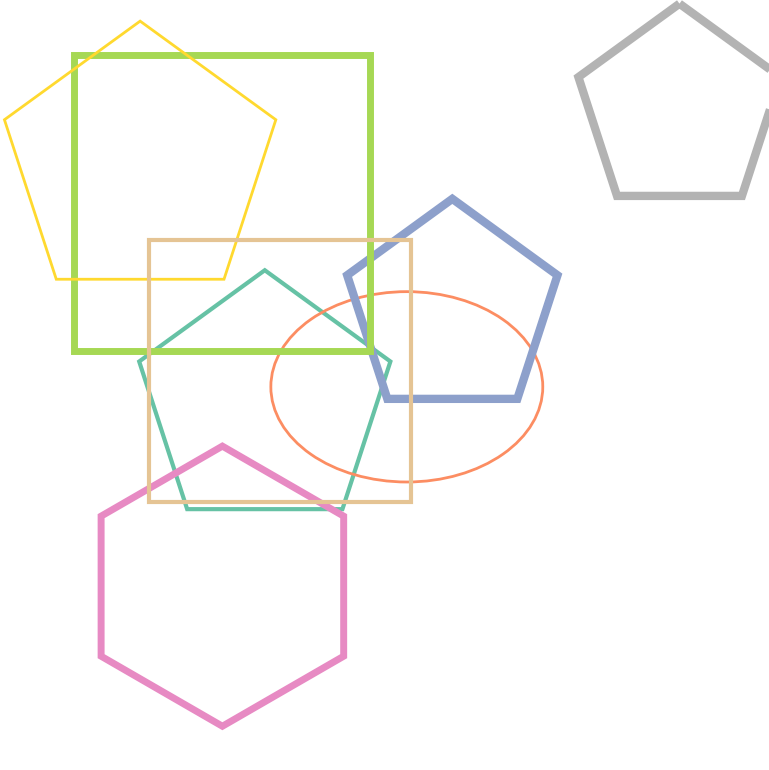[{"shape": "pentagon", "thickness": 1.5, "radius": 0.86, "center": [0.344, 0.478]}, {"shape": "oval", "thickness": 1, "radius": 0.88, "center": [0.528, 0.498]}, {"shape": "pentagon", "thickness": 3, "radius": 0.72, "center": [0.587, 0.598]}, {"shape": "hexagon", "thickness": 2.5, "radius": 0.91, "center": [0.289, 0.239]}, {"shape": "square", "thickness": 2.5, "radius": 0.96, "center": [0.288, 0.737]}, {"shape": "pentagon", "thickness": 1, "radius": 0.93, "center": [0.182, 0.787]}, {"shape": "square", "thickness": 1.5, "radius": 0.85, "center": [0.363, 0.518]}, {"shape": "pentagon", "thickness": 3, "radius": 0.69, "center": [0.882, 0.857]}]